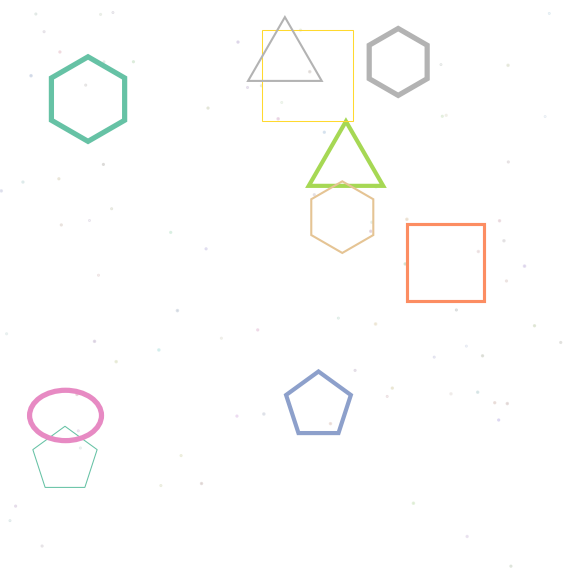[{"shape": "pentagon", "thickness": 0.5, "radius": 0.29, "center": [0.113, 0.202]}, {"shape": "hexagon", "thickness": 2.5, "radius": 0.37, "center": [0.152, 0.828]}, {"shape": "square", "thickness": 1.5, "radius": 0.33, "center": [0.772, 0.545]}, {"shape": "pentagon", "thickness": 2, "radius": 0.29, "center": [0.551, 0.297]}, {"shape": "oval", "thickness": 2.5, "radius": 0.31, "center": [0.113, 0.28]}, {"shape": "triangle", "thickness": 2, "radius": 0.37, "center": [0.599, 0.715]}, {"shape": "square", "thickness": 0.5, "radius": 0.39, "center": [0.533, 0.868]}, {"shape": "hexagon", "thickness": 1, "radius": 0.31, "center": [0.593, 0.623]}, {"shape": "triangle", "thickness": 1, "radius": 0.37, "center": [0.493, 0.896]}, {"shape": "hexagon", "thickness": 2.5, "radius": 0.29, "center": [0.689, 0.892]}]